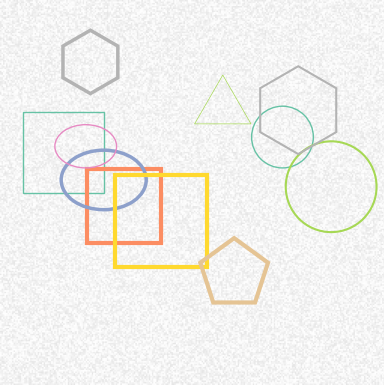[{"shape": "circle", "thickness": 1, "radius": 0.4, "center": [0.734, 0.644]}, {"shape": "square", "thickness": 1, "radius": 0.53, "center": [0.166, 0.604]}, {"shape": "square", "thickness": 3, "radius": 0.48, "center": [0.322, 0.465]}, {"shape": "oval", "thickness": 2.5, "radius": 0.55, "center": [0.269, 0.533]}, {"shape": "oval", "thickness": 1, "radius": 0.4, "center": [0.223, 0.62]}, {"shape": "circle", "thickness": 1.5, "radius": 0.59, "center": [0.86, 0.515]}, {"shape": "triangle", "thickness": 0.5, "radius": 0.42, "center": [0.579, 0.721]}, {"shape": "square", "thickness": 3, "radius": 0.6, "center": [0.418, 0.425]}, {"shape": "pentagon", "thickness": 3, "radius": 0.46, "center": [0.608, 0.289]}, {"shape": "hexagon", "thickness": 2.5, "radius": 0.41, "center": [0.235, 0.839]}, {"shape": "hexagon", "thickness": 1.5, "radius": 0.57, "center": [0.775, 0.714]}]